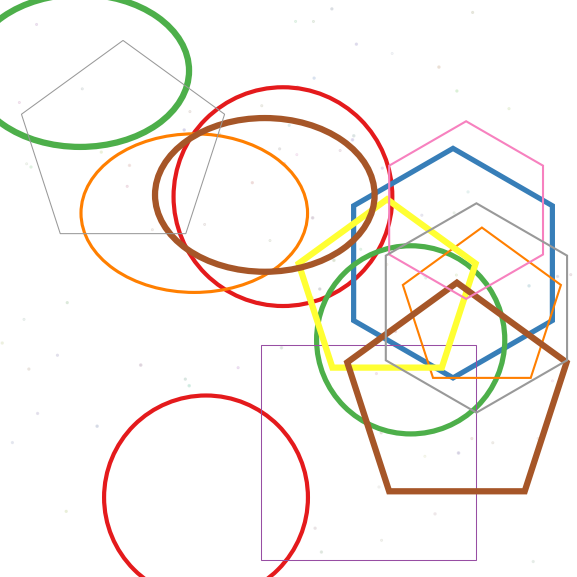[{"shape": "circle", "thickness": 2, "radius": 0.88, "center": [0.357, 0.138]}, {"shape": "circle", "thickness": 2, "radius": 0.95, "center": [0.49, 0.659]}, {"shape": "hexagon", "thickness": 2.5, "radius": 0.99, "center": [0.784, 0.543]}, {"shape": "oval", "thickness": 3, "radius": 0.94, "center": [0.139, 0.877]}, {"shape": "circle", "thickness": 2.5, "radius": 0.81, "center": [0.711, 0.411]}, {"shape": "square", "thickness": 0.5, "radius": 0.93, "center": [0.638, 0.215]}, {"shape": "oval", "thickness": 1.5, "radius": 0.98, "center": [0.336, 0.63]}, {"shape": "pentagon", "thickness": 1, "radius": 0.72, "center": [0.834, 0.461]}, {"shape": "pentagon", "thickness": 3, "radius": 0.81, "center": [0.67, 0.493]}, {"shape": "oval", "thickness": 3, "radius": 0.95, "center": [0.459, 0.662]}, {"shape": "pentagon", "thickness": 3, "radius": 1.0, "center": [0.791, 0.31]}, {"shape": "hexagon", "thickness": 1, "radius": 0.77, "center": [0.807, 0.635]}, {"shape": "pentagon", "thickness": 0.5, "radius": 0.92, "center": [0.213, 0.744]}, {"shape": "hexagon", "thickness": 1, "radius": 0.91, "center": [0.825, 0.466]}]